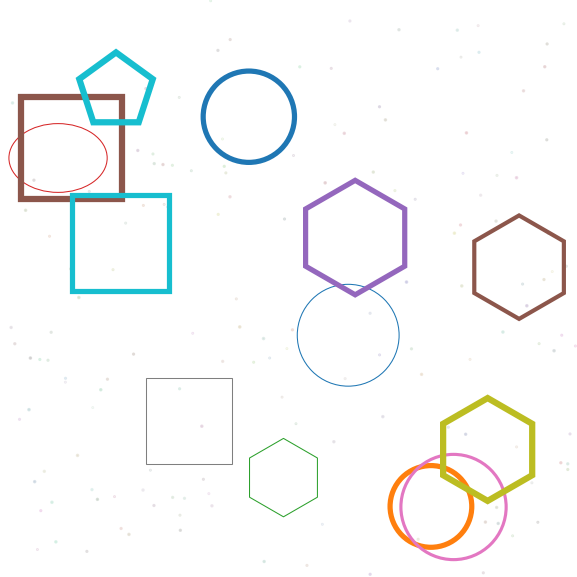[{"shape": "circle", "thickness": 2.5, "radius": 0.4, "center": [0.431, 0.797]}, {"shape": "circle", "thickness": 0.5, "radius": 0.44, "center": [0.603, 0.419]}, {"shape": "circle", "thickness": 2.5, "radius": 0.35, "center": [0.746, 0.122]}, {"shape": "hexagon", "thickness": 0.5, "radius": 0.34, "center": [0.491, 0.172]}, {"shape": "oval", "thickness": 0.5, "radius": 0.43, "center": [0.101, 0.726]}, {"shape": "hexagon", "thickness": 2.5, "radius": 0.5, "center": [0.615, 0.588]}, {"shape": "square", "thickness": 3, "radius": 0.44, "center": [0.124, 0.743]}, {"shape": "hexagon", "thickness": 2, "radius": 0.45, "center": [0.899, 0.536]}, {"shape": "circle", "thickness": 1.5, "radius": 0.46, "center": [0.785, 0.121]}, {"shape": "square", "thickness": 0.5, "radius": 0.37, "center": [0.327, 0.271]}, {"shape": "hexagon", "thickness": 3, "radius": 0.45, "center": [0.844, 0.221]}, {"shape": "pentagon", "thickness": 3, "radius": 0.33, "center": [0.201, 0.841]}, {"shape": "square", "thickness": 2.5, "radius": 0.42, "center": [0.209, 0.578]}]